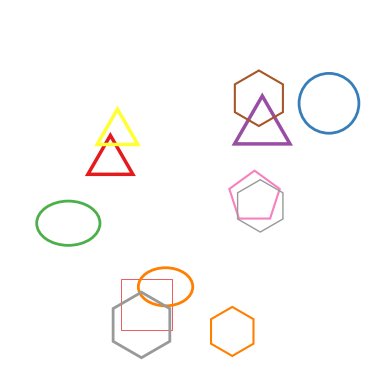[{"shape": "square", "thickness": 0.5, "radius": 0.33, "center": [0.38, 0.21]}, {"shape": "triangle", "thickness": 2.5, "radius": 0.34, "center": [0.287, 0.581]}, {"shape": "circle", "thickness": 2, "radius": 0.39, "center": [0.854, 0.732]}, {"shape": "oval", "thickness": 2, "radius": 0.41, "center": [0.177, 0.42]}, {"shape": "triangle", "thickness": 2.5, "radius": 0.42, "center": [0.681, 0.668]}, {"shape": "hexagon", "thickness": 1.5, "radius": 0.32, "center": [0.603, 0.139]}, {"shape": "oval", "thickness": 2, "radius": 0.35, "center": [0.43, 0.255]}, {"shape": "triangle", "thickness": 2.5, "radius": 0.31, "center": [0.305, 0.655]}, {"shape": "hexagon", "thickness": 1.5, "radius": 0.36, "center": [0.672, 0.745]}, {"shape": "pentagon", "thickness": 1.5, "radius": 0.34, "center": [0.661, 0.488]}, {"shape": "hexagon", "thickness": 1, "radius": 0.34, "center": [0.676, 0.465]}, {"shape": "hexagon", "thickness": 2, "radius": 0.43, "center": [0.367, 0.156]}]